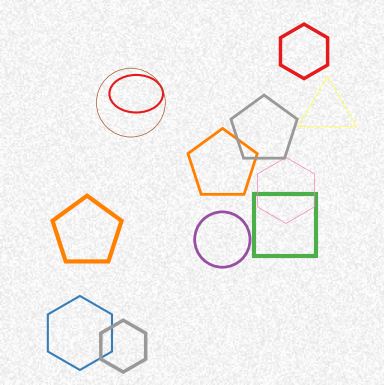[{"shape": "hexagon", "thickness": 2.5, "radius": 0.35, "center": [0.79, 0.867]}, {"shape": "oval", "thickness": 1.5, "radius": 0.35, "center": [0.354, 0.757]}, {"shape": "hexagon", "thickness": 1.5, "radius": 0.48, "center": [0.208, 0.135]}, {"shape": "square", "thickness": 3, "radius": 0.4, "center": [0.74, 0.416]}, {"shape": "circle", "thickness": 2, "radius": 0.36, "center": [0.578, 0.378]}, {"shape": "pentagon", "thickness": 3, "radius": 0.47, "center": [0.226, 0.397]}, {"shape": "pentagon", "thickness": 2, "radius": 0.47, "center": [0.578, 0.572]}, {"shape": "triangle", "thickness": 0.5, "radius": 0.44, "center": [0.85, 0.715]}, {"shape": "circle", "thickness": 0.5, "radius": 0.45, "center": [0.34, 0.733]}, {"shape": "hexagon", "thickness": 0.5, "radius": 0.43, "center": [0.743, 0.505]}, {"shape": "hexagon", "thickness": 2.5, "radius": 0.34, "center": [0.32, 0.101]}, {"shape": "pentagon", "thickness": 2, "radius": 0.45, "center": [0.686, 0.662]}]